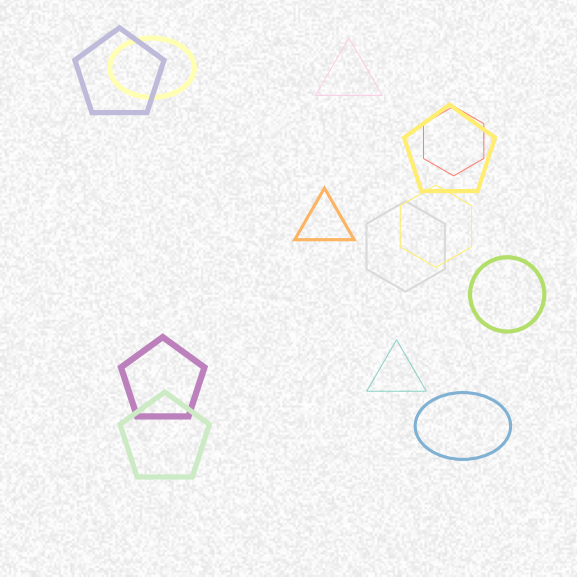[{"shape": "triangle", "thickness": 0.5, "radius": 0.3, "center": [0.687, 0.351]}, {"shape": "oval", "thickness": 2.5, "radius": 0.37, "center": [0.263, 0.882]}, {"shape": "pentagon", "thickness": 2.5, "radius": 0.41, "center": [0.207, 0.87]}, {"shape": "hexagon", "thickness": 0.5, "radius": 0.3, "center": [0.786, 0.755]}, {"shape": "oval", "thickness": 1.5, "radius": 0.41, "center": [0.802, 0.261]}, {"shape": "triangle", "thickness": 1.5, "radius": 0.3, "center": [0.562, 0.614]}, {"shape": "circle", "thickness": 2, "radius": 0.32, "center": [0.878, 0.489]}, {"shape": "triangle", "thickness": 0.5, "radius": 0.33, "center": [0.604, 0.867]}, {"shape": "hexagon", "thickness": 1, "radius": 0.39, "center": [0.702, 0.572]}, {"shape": "pentagon", "thickness": 3, "radius": 0.38, "center": [0.282, 0.34]}, {"shape": "pentagon", "thickness": 2.5, "radius": 0.41, "center": [0.285, 0.239]}, {"shape": "hexagon", "thickness": 0.5, "radius": 0.36, "center": [0.755, 0.607]}, {"shape": "pentagon", "thickness": 2, "radius": 0.41, "center": [0.778, 0.735]}]